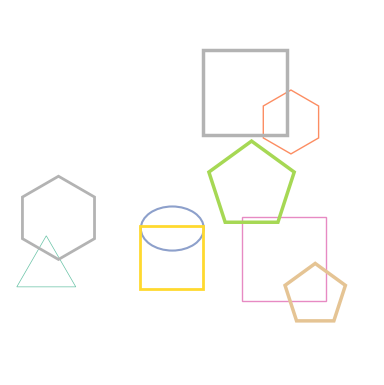[{"shape": "triangle", "thickness": 0.5, "radius": 0.44, "center": [0.12, 0.299]}, {"shape": "hexagon", "thickness": 1, "radius": 0.41, "center": [0.756, 0.683]}, {"shape": "oval", "thickness": 1.5, "radius": 0.41, "center": [0.448, 0.406]}, {"shape": "square", "thickness": 1, "radius": 0.55, "center": [0.737, 0.327]}, {"shape": "pentagon", "thickness": 2.5, "radius": 0.58, "center": [0.653, 0.517]}, {"shape": "square", "thickness": 2, "radius": 0.41, "center": [0.445, 0.332]}, {"shape": "pentagon", "thickness": 2.5, "radius": 0.41, "center": [0.819, 0.233]}, {"shape": "hexagon", "thickness": 2, "radius": 0.54, "center": [0.152, 0.434]}, {"shape": "square", "thickness": 2.5, "radius": 0.55, "center": [0.636, 0.759]}]